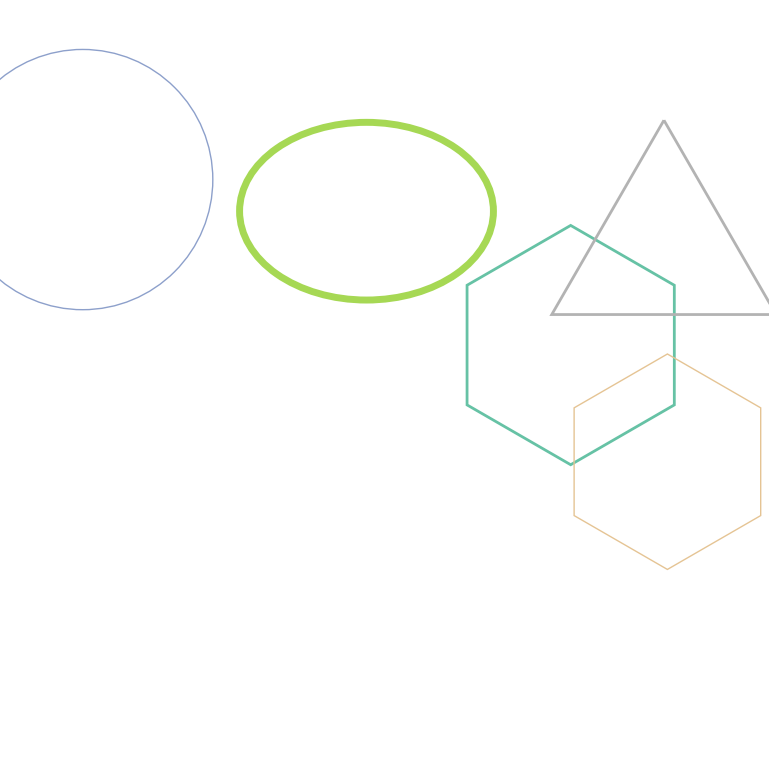[{"shape": "hexagon", "thickness": 1, "radius": 0.78, "center": [0.741, 0.552]}, {"shape": "circle", "thickness": 0.5, "radius": 0.84, "center": [0.107, 0.767]}, {"shape": "oval", "thickness": 2.5, "radius": 0.82, "center": [0.476, 0.726]}, {"shape": "hexagon", "thickness": 0.5, "radius": 0.7, "center": [0.867, 0.4]}, {"shape": "triangle", "thickness": 1, "radius": 0.84, "center": [0.862, 0.676]}]